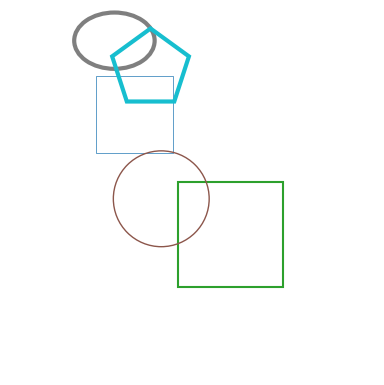[{"shape": "square", "thickness": 0.5, "radius": 0.5, "center": [0.349, 0.703]}, {"shape": "square", "thickness": 1.5, "radius": 0.68, "center": [0.599, 0.39]}, {"shape": "circle", "thickness": 1, "radius": 0.62, "center": [0.419, 0.484]}, {"shape": "oval", "thickness": 3, "radius": 0.52, "center": [0.297, 0.894]}, {"shape": "pentagon", "thickness": 3, "radius": 0.52, "center": [0.391, 0.821]}]